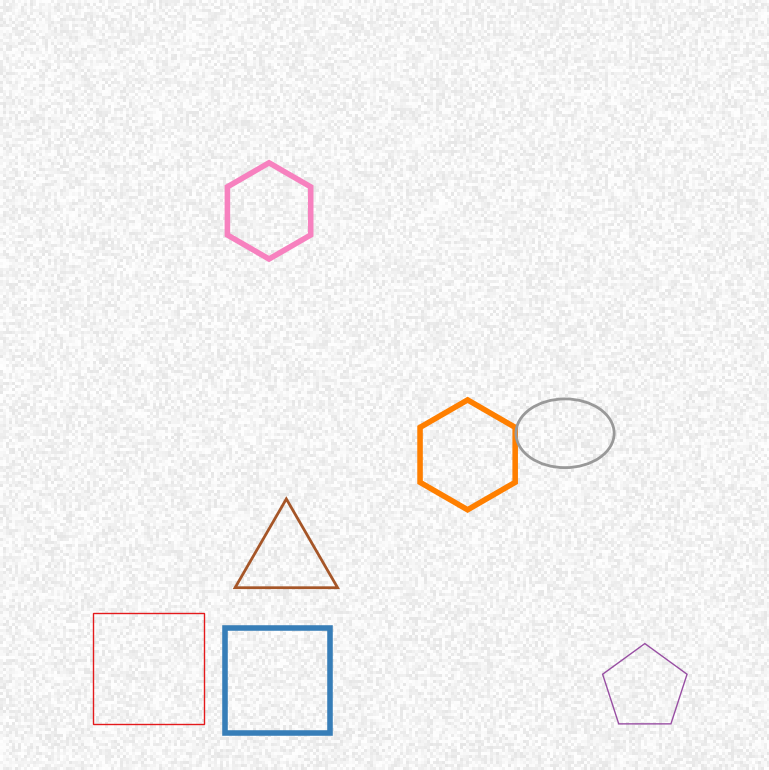[{"shape": "square", "thickness": 0.5, "radius": 0.36, "center": [0.193, 0.132]}, {"shape": "square", "thickness": 2, "radius": 0.34, "center": [0.361, 0.117]}, {"shape": "pentagon", "thickness": 0.5, "radius": 0.29, "center": [0.837, 0.107]}, {"shape": "hexagon", "thickness": 2, "radius": 0.36, "center": [0.607, 0.409]}, {"shape": "triangle", "thickness": 1, "radius": 0.38, "center": [0.372, 0.275]}, {"shape": "hexagon", "thickness": 2, "radius": 0.31, "center": [0.349, 0.726]}, {"shape": "oval", "thickness": 1, "radius": 0.32, "center": [0.734, 0.437]}]